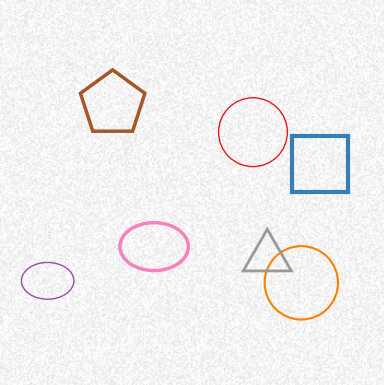[{"shape": "circle", "thickness": 1, "radius": 0.45, "center": [0.657, 0.657]}, {"shape": "square", "thickness": 3, "radius": 0.36, "center": [0.832, 0.575]}, {"shape": "oval", "thickness": 1, "radius": 0.34, "center": [0.124, 0.271]}, {"shape": "circle", "thickness": 1.5, "radius": 0.48, "center": [0.783, 0.265]}, {"shape": "pentagon", "thickness": 2.5, "radius": 0.44, "center": [0.293, 0.73]}, {"shape": "oval", "thickness": 2.5, "radius": 0.44, "center": [0.4, 0.359]}, {"shape": "triangle", "thickness": 2, "radius": 0.36, "center": [0.694, 0.332]}]